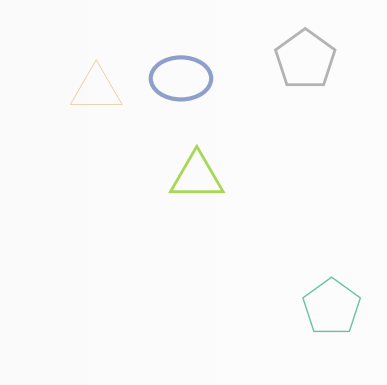[{"shape": "pentagon", "thickness": 1, "radius": 0.39, "center": [0.856, 0.202]}, {"shape": "oval", "thickness": 3, "radius": 0.39, "center": [0.467, 0.796]}, {"shape": "triangle", "thickness": 2, "radius": 0.39, "center": [0.508, 0.541]}, {"shape": "triangle", "thickness": 0.5, "radius": 0.39, "center": [0.248, 0.767]}, {"shape": "pentagon", "thickness": 2, "radius": 0.4, "center": [0.788, 0.845]}]